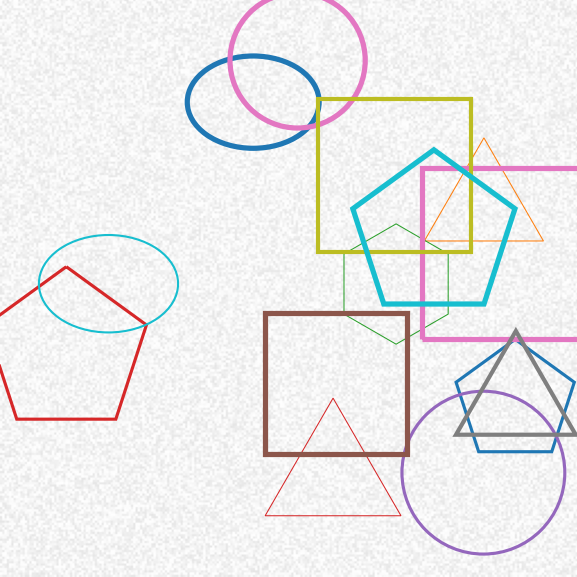[{"shape": "pentagon", "thickness": 1.5, "radius": 0.54, "center": [0.892, 0.304]}, {"shape": "oval", "thickness": 2.5, "radius": 0.57, "center": [0.438, 0.822]}, {"shape": "triangle", "thickness": 0.5, "radius": 0.6, "center": [0.838, 0.641]}, {"shape": "hexagon", "thickness": 0.5, "radius": 0.52, "center": [0.686, 0.507]}, {"shape": "triangle", "thickness": 0.5, "radius": 0.68, "center": [0.577, 0.174]}, {"shape": "pentagon", "thickness": 1.5, "radius": 0.73, "center": [0.115, 0.391]}, {"shape": "circle", "thickness": 1.5, "radius": 0.7, "center": [0.837, 0.181]}, {"shape": "square", "thickness": 2.5, "radius": 0.61, "center": [0.582, 0.335]}, {"shape": "circle", "thickness": 2.5, "radius": 0.59, "center": [0.515, 0.895]}, {"shape": "square", "thickness": 2.5, "radius": 0.74, "center": [0.879, 0.56]}, {"shape": "triangle", "thickness": 2, "radius": 0.6, "center": [0.893, 0.306]}, {"shape": "square", "thickness": 2, "radius": 0.66, "center": [0.683, 0.695]}, {"shape": "oval", "thickness": 1, "radius": 0.6, "center": [0.188, 0.508]}, {"shape": "pentagon", "thickness": 2.5, "radius": 0.74, "center": [0.751, 0.592]}]